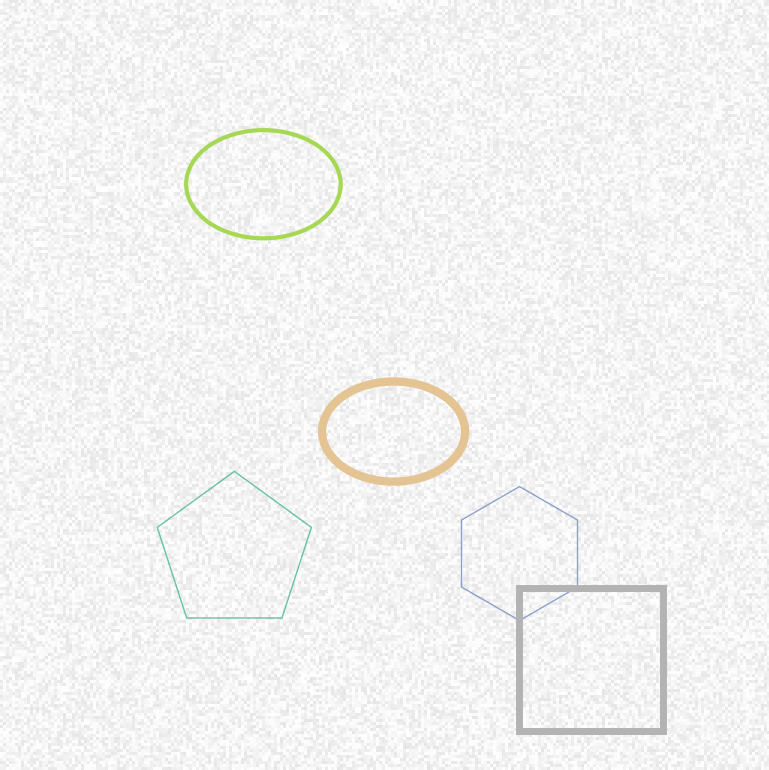[{"shape": "pentagon", "thickness": 0.5, "radius": 0.53, "center": [0.304, 0.283]}, {"shape": "hexagon", "thickness": 0.5, "radius": 0.43, "center": [0.675, 0.281]}, {"shape": "oval", "thickness": 1.5, "radius": 0.5, "center": [0.342, 0.761]}, {"shape": "oval", "thickness": 3, "radius": 0.46, "center": [0.511, 0.44]}, {"shape": "square", "thickness": 2.5, "radius": 0.47, "center": [0.768, 0.144]}]